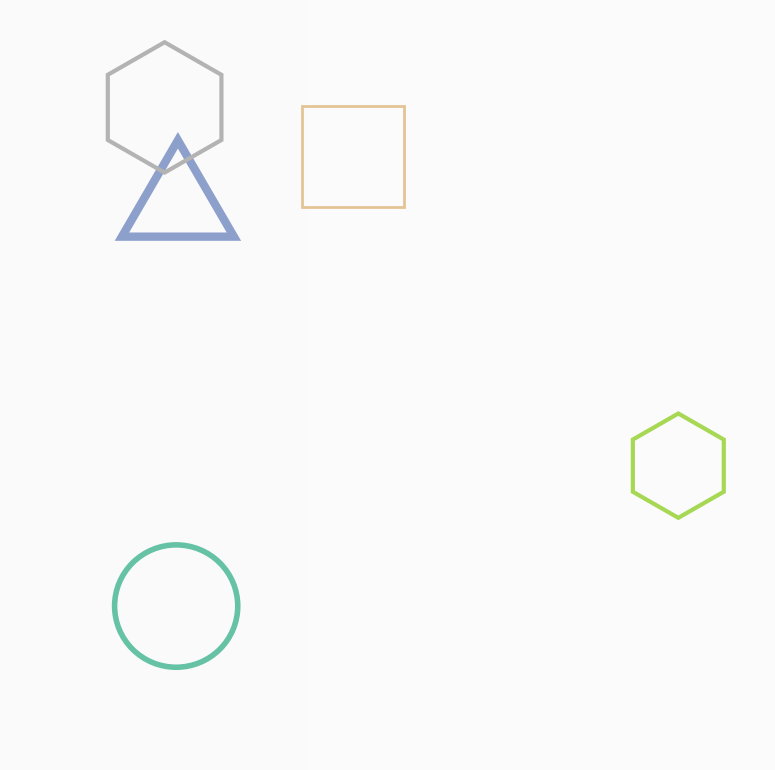[{"shape": "circle", "thickness": 2, "radius": 0.4, "center": [0.227, 0.213]}, {"shape": "triangle", "thickness": 3, "radius": 0.42, "center": [0.23, 0.734]}, {"shape": "hexagon", "thickness": 1.5, "radius": 0.34, "center": [0.875, 0.395]}, {"shape": "square", "thickness": 1, "radius": 0.33, "center": [0.455, 0.797]}, {"shape": "hexagon", "thickness": 1.5, "radius": 0.42, "center": [0.212, 0.861]}]